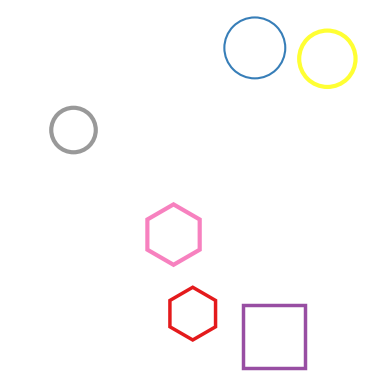[{"shape": "hexagon", "thickness": 2.5, "radius": 0.34, "center": [0.501, 0.185]}, {"shape": "circle", "thickness": 1.5, "radius": 0.4, "center": [0.662, 0.876]}, {"shape": "square", "thickness": 2.5, "radius": 0.4, "center": [0.711, 0.126]}, {"shape": "circle", "thickness": 3, "radius": 0.37, "center": [0.85, 0.847]}, {"shape": "hexagon", "thickness": 3, "radius": 0.39, "center": [0.451, 0.391]}, {"shape": "circle", "thickness": 3, "radius": 0.29, "center": [0.191, 0.662]}]